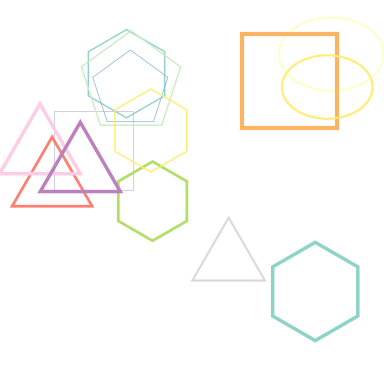[{"shape": "hexagon", "thickness": 2.5, "radius": 0.64, "center": [0.819, 0.243]}, {"shape": "hexagon", "thickness": 1, "radius": 0.57, "center": [0.329, 0.808]}, {"shape": "oval", "thickness": 1, "radius": 0.68, "center": [0.86, 0.86]}, {"shape": "square", "thickness": 0.5, "radius": 0.51, "center": [0.243, 0.608]}, {"shape": "triangle", "thickness": 2, "radius": 0.6, "center": [0.135, 0.524]}, {"shape": "pentagon", "thickness": 0.5, "radius": 0.51, "center": [0.339, 0.768]}, {"shape": "square", "thickness": 3, "radius": 0.61, "center": [0.753, 0.789]}, {"shape": "hexagon", "thickness": 2, "radius": 0.51, "center": [0.396, 0.477]}, {"shape": "triangle", "thickness": 2.5, "radius": 0.6, "center": [0.104, 0.609]}, {"shape": "triangle", "thickness": 1.5, "radius": 0.54, "center": [0.594, 0.326]}, {"shape": "triangle", "thickness": 2.5, "radius": 0.6, "center": [0.209, 0.562]}, {"shape": "pentagon", "thickness": 1, "radius": 0.68, "center": [0.34, 0.784]}, {"shape": "oval", "thickness": 1.5, "radius": 0.59, "center": [0.85, 0.774]}, {"shape": "hexagon", "thickness": 1, "radius": 0.54, "center": [0.392, 0.661]}]